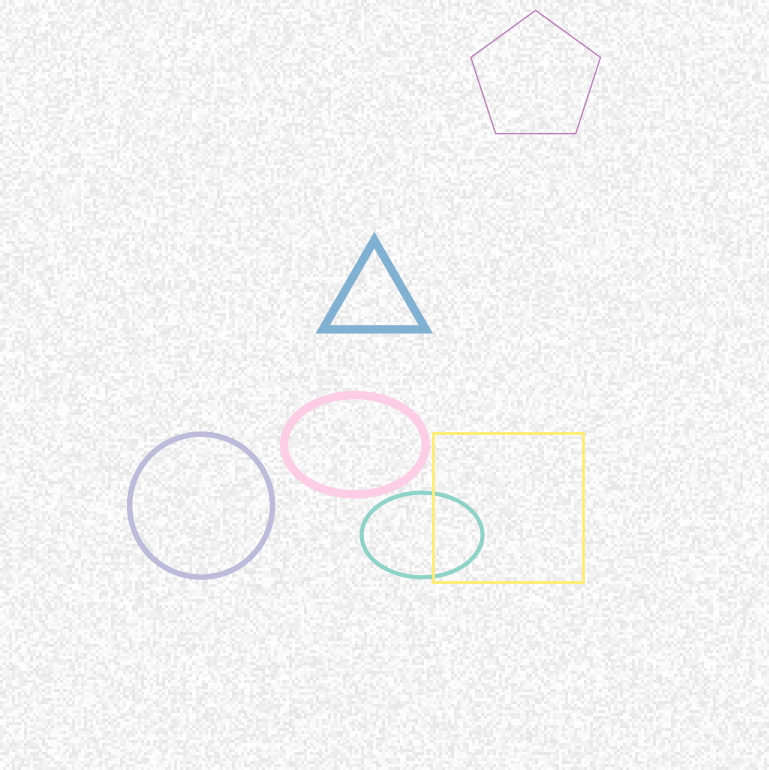[{"shape": "oval", "thickness": 1.5, "radius": 0.39, "center": [0.548, 0.305]}, {"shape": "circle", "thickness": 2, "radius": 0.46, "center": [0.261, 0.343]}, {"shape": "triangle", "thickness": 3, "radius": 0.39, "center": [0.486, 0.611]}, {"shape": "oval", "thickness": 3, "radius": 0.46, "center": [0.461, 0.422]}, {"shape": "pentagon", "thickness": 0.5, "radius": 0.44, "center": [0.696, 0.898]}, {"shape": "square", "thickness": 1, "radius": 0.48, "center": [0.66, 0.341]}]